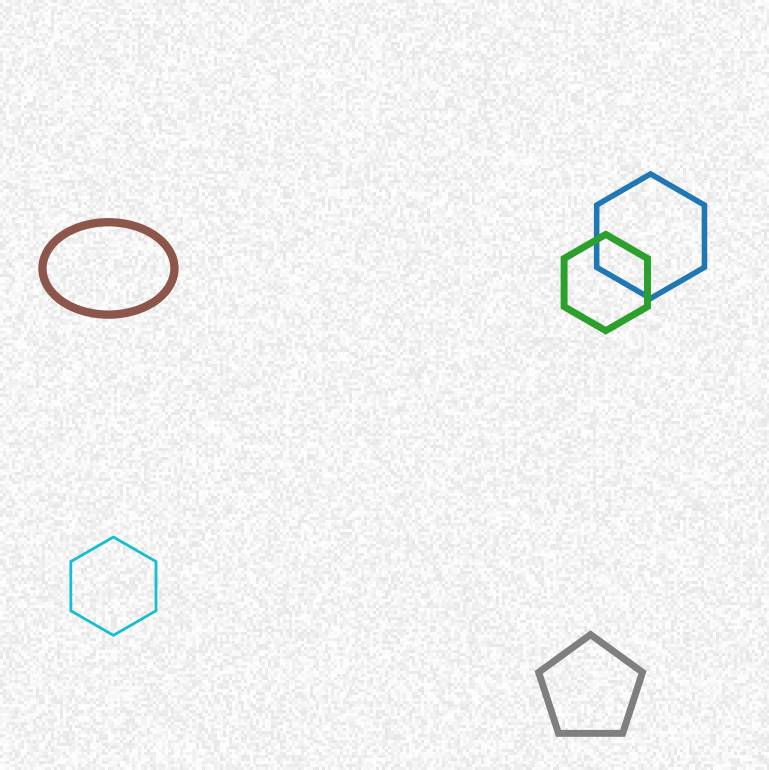[{"shape": "hexagon", "thickness": 2, "radius": 0.4, "center": [0.845, 0.693]}, {"shape": "hexagon", "thickness": 2.5, "radius": 0.31, "center": [0.787, 0.633]}, {"shape": "oval", "thickness": 3, "radius": 0.43, "center": [0.141, 0.651]}, {"shape": "pentagon", "thickness": 2.5, "radius": 0.35, "center": [0.767, 0.105]}, {"shape": "hexagon", "thickness": 1, "radius": 0.32, "center": [0.147, 0.239]}]